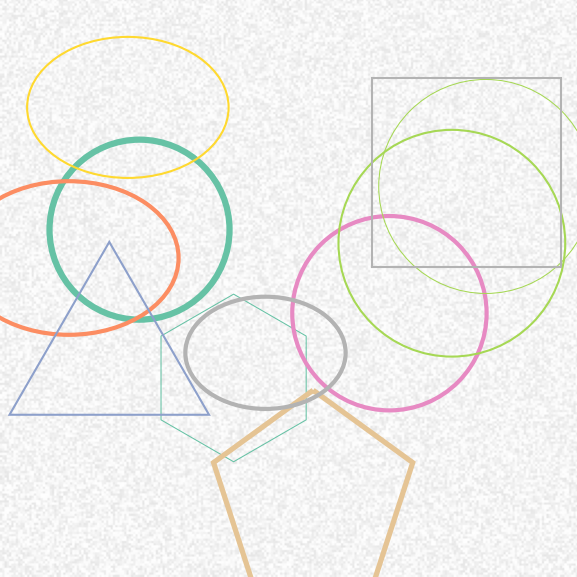[{"shape": "hexagon", "thickness": 0.5, "radius": 0.73, "center": [0.405, 0.345]}, {"shape": "circle", "thickness": 3, "radius": 0.78, "center": [0.242, 0.601]}, {"shape": "oval", "thickness": 2, "radius": 0.95, "center": [0.119, 0.552]}, {"shape": "triangle", "thickness": 1, "radius": 1.0, "center": [0.189, 0.381]}, {"shape": "circle", "thickness": 2, "radius": 0.84, "center": [0.674, 0.457]}, {"shape": "circle", "thickness": 0.5, "radius": 0.93, "center": [0.841, 0.676]}, {"shape": "circle", "thickness": 1, "radius": 0.98, "center": [0.782, 0.578]}, {"shape": "oval", "thickness": 1, "radius": 0.87, "center": [0.221, 0.813]}, {"shape": "pentagon", "thickness": 2.5, "radius": 0.91, "center": [0.542, 0.142]}, {"shape": "square", "thickness": 1, "radius": 0.82, "center": [0.808, 0.7]}, {"shape": "oval", "thickness": 2, "radius": 0.69, "center": [0.46, 0.388]}]